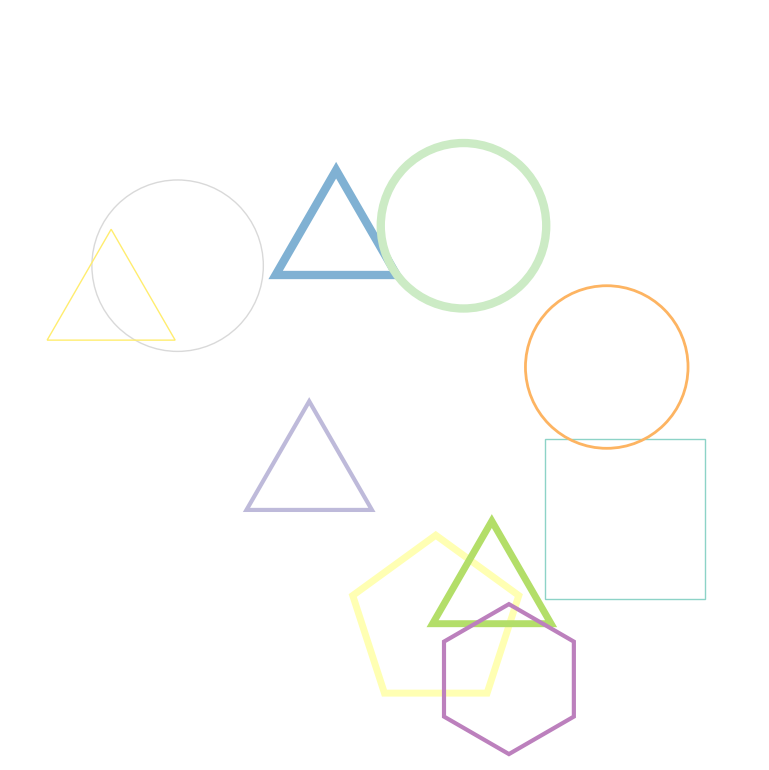[{"shape": "square", "thickness": 0.5, "radius": 0.52, "center": [0.812, 0.326]}, {"shape": "pentagon", "thickness": 2.5, "radius": 0.57, "center": [0.566, 0.192]}, {"shape": "triangle", "thickness": 1.5, "radius": 0.47, "center": [0.402, 0.385]}, {"shape": "triangle", "thickness": 3, "radius": 0.45, "center": [0.437, 0.688]}, {"shape": "circle", "thickness": 1, "radius": 0.53, "center": [0.788, 0.523]}, {"shape": "triangle", "thickness": 2.5, "radius": 0.44, "center": [0.639, 0.234]}, {"shape": "circle", "thickness": 0.5, "radius": 0.56, "center": [0.231, 0.655]}, {"shape": "hexagon", "thickness": 1.5, "radius": 0.49, "center": [0.661, 0.118]}, {"shape": "circle", "thickness": 3, "radius": 0.54, "center": [0.602, 0.707]}, {"shape": "triangle", "thickness": 0.5, "radius": 0.48, "center": [0.144, 0.606]}]